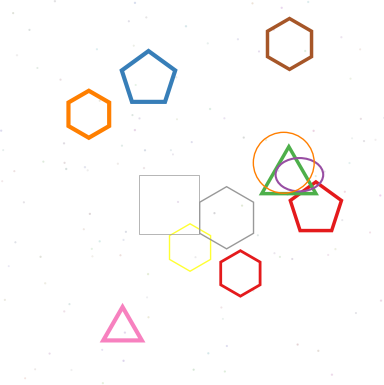[{"shape": "hexagon", "thickness": 2, "radius": 0.3, "center": [0.624, 0.29]}, {"shape": "pentagon", "thickness": 2.5, "radius": 0.35, "center": [0.82, 0.458]}, {"shape": "pentagon", "thickness": 3, "radius": 0.36, "center": [0.386, 0.794]}, {"shape": "triangle", "thickness": 2.5, "radius": 0.41, "center": [0.75, 0.538]}, {"shape": "oval", "thickness": 1.5, "radius": 0.31, "center": [0.778, 0.546]}, {"shape": "hexagon", "thickness": 3, "radius": 0.31, "center": [0.231, 0.703]}, {"shape": "circle", "thickness": 1, "radius": 0.4, "center": [0.737, 0.577]}, {"shape": "hexagon", "thickness": 1, "radius": 0.31, "center": [0.494, 0.357]}, {"shape": "hexagon", "thickness": 2.5, "radius": 0.33, "center": [0.752, 0.886]}, {"shape": "triangle", "thickness": 3, "radius": 0.29, "center": [0.318, 0.145]}, {"shape": "square", "thickness": 0.5, "radius": 0.39, "center": [0.439, 0.469]}, {"shape": "hexagon", "thickness": 1, "radius": 0.4, "center": [0.589, 0.434]}]